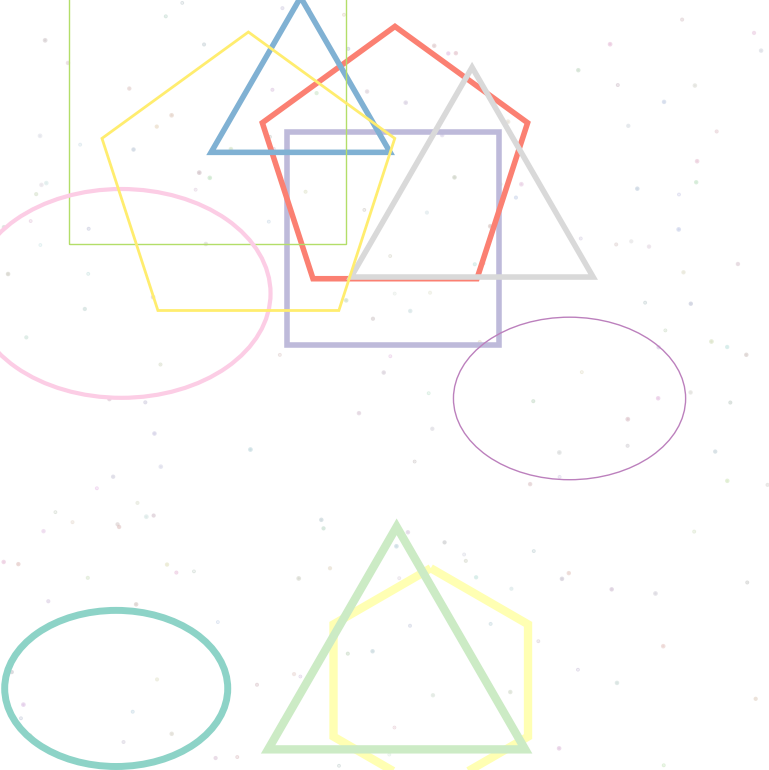[{"shape": "oval", "thickness": 2.5, "radius": 0.72, "center": [0.151, 0.106]}, {"shape": "hexagon", "thickness": 3, "radius": 0.73, "center": [0.559, 0.116]}, {"shape": "square", "thickness": 2, "radius": 0.69, "center": [0.51, 0.69]}, {"shape": "pentagon", "thickness": 2, "radius": 0.91, "center": [0.513, 0.785]}, {"shape": "triangle", "thickness": 2, "radius": 0.67, "center": [0.39, 0.869]}, {"shape": "square", "thickness": 0.5, "radius": 0.9, "center": [0.269, 0.864]}, {"shape": "oval", "thickness": 1.5, "radius": 0.97, "center": [0.158, 0.619]}, {"shape": "triangle", "thickness": 2, "radius": 0.91, "center": [0.613, 0.731]}, {"shape": "oval", "thickness": 0.5, "radius": 0.75, "center": [0.74, 0.483]}, {"shape": "triangle", "thickness": 3, "radius": 0.96, "center": [0.515, 0.123]}, {"shape": "pentagon", "thickness": 1, "radius": 1.0, "center": [0.323, 0.758]}]